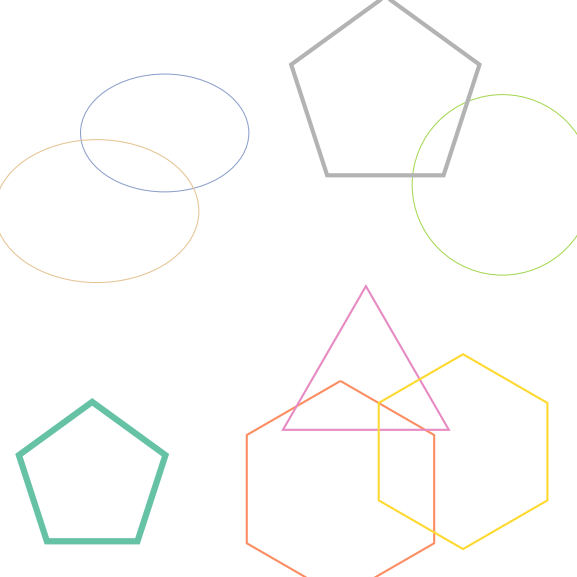[{"shape": "pentagon", "thickness": 3, "radius": 0.67, "center": [0.16, 0.17]}, {"shape": "hexagon", "thickness": 1, "radius": 0.94, "center": [0.59, 0.152]}, {"shape": "oval", "thickness": 0.5, "radius": 0.73, "center": [0.285, 0.769]}, {"shape": "triangle", "thickness": 1, "radius": 0.83, "center": [0.634, 0.338]}, {"shape": "circle", "thickness": 0.5, "radius": 0.78, "center": [0.87, 0.679]}, {"shape": "hexagon", "thickness": 1, "radius": 0.84, "center": [0.802, 0.217]}, {"shape": "oval", "thickness": 0.5, "radius": 0.88, "center": [0.168, 0.634]}, {"shape": "pentagon", "thickness": 2, "radius": 0.86, "center": [0.667, 0.834]}]